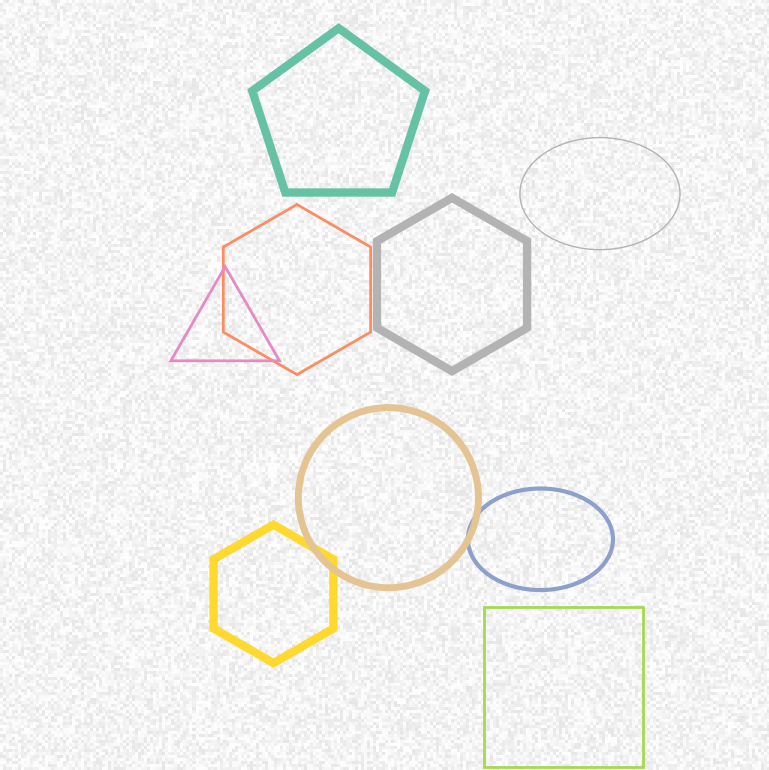[{"shape": "pentagon", "thickness": 3, "radius": 0.59, "center": [0.44, 0.845]}, {"shape": "hexagon", "thickness": 1, "radius": 0.55, "center": [0.386, 0.624]}, {"shape": "oval", "thickness": 1.5, "radius": 0.47, "center": [0.702, 0.3]}, {"shape": "triangle", "thickness": 1, "radius": 0.41, "center": [0.292, 0.572]}, {"shape": "square", "thickness": 1, "radius": 0.52, "center": [0.732, 0.108]}, {"shape": "hexagon", "thickness": 3, "radius": 0.45, "center": [0.355, 0.229]}, {"shape": "circle", "thickness": 2.5, "radius": 0.58, "center": [0.504, 0.354]}, {"shape": "hexagon", "thickness": 3, "radius": 0.56, "center": [0.587, 0.631]}, {"shape": "oval", "thickness": 0.5, "radius": 0.52, "center": [0.779, 0.749]}]